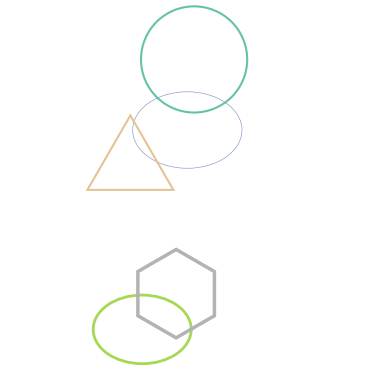[{"shape": "circle", "thickness": 1.5, "radius": 0.69, "center": [0.504, 0.846]}, {"shape": "oval", "thickness": 0.5, "radius": 0.71, "center": [0.487, 0.662]}, {"shape": "oval", "thickness": 2, "radius": 0.64, "center": [0.369, 0.144]}, {"shape": "triangle", "thickness": 1.5, "radius": 0.64, "center": [0.339, 0.571]}, {"shape": "hexagon", "thickness": 2.5, "radius": 0.57, "center": [0.458, 0.237]}]